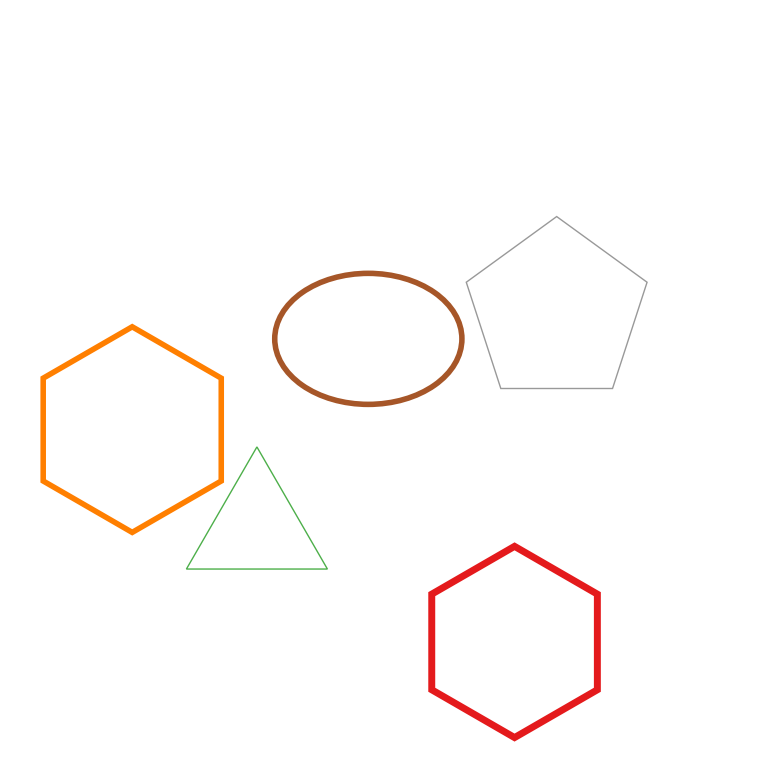[{"shape": "hexagon", "thickness": 2.5, "radius": 0.62, "center": [0.668, 0.166]}, {"shape": "triangle", "thickness": 0.5, "radius": 0.53, "center": [0.334, 0.314]}, {"shape": "hexagon", "thickness": 2, "radius": 0.67, "center": [0.172, 0.442]}, {"shape": "oval", "thickness": 2, "radius": 0.61, "center": [0.478, 0.56]}, {"shape": "pentagon", "thickness": 0.5, "radius": 0.62, "center": [0.723, 0.595]}]